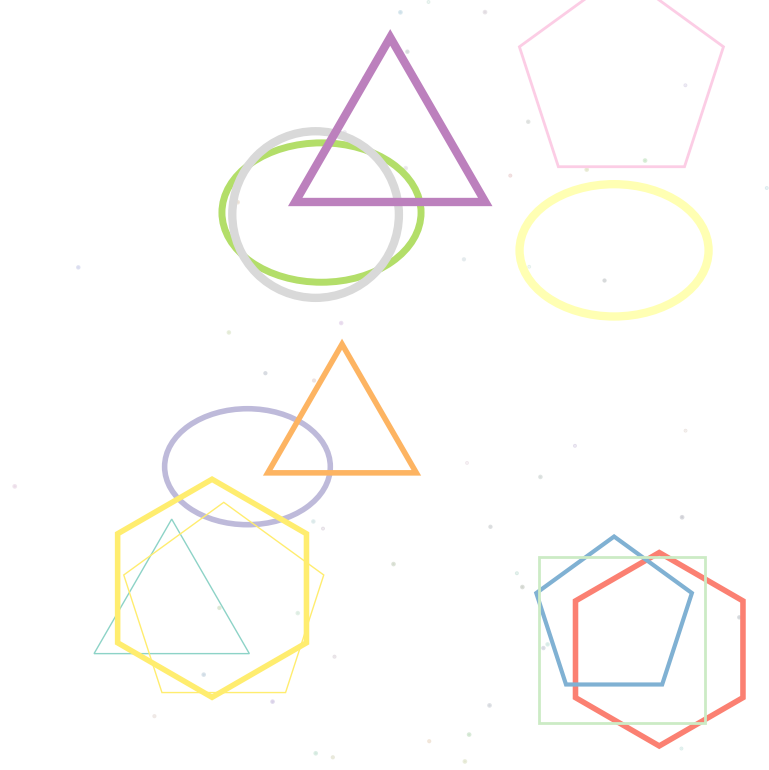[{"shape": "triangle", "thickness": 0.5, "radius": 0.58, "center": [0.223, 0.209]}, {"shape": "oval", "thickness": 3, "radius": 0.61, "center": [0.797, 0.675]}, {"shape": "oval", "thickness": 2, "radius": 0.54, "center": [0.321, 0.394]}, {"shape": "hexagon", "thickness": 2, "radius": 0.63, "center": [0.856, 0.157]}, {"shape": "pentagon", "thickness": 1.5, "radius": 0.53, "center": [0.798, 0.197]}, {"shape": "triangle", "thickness": 2, "radius": 0.56, "center": [0.444, 0.442]}, {"shape": "oval", "thickness": 2.5, "radius": 0.65, "center": [0.418, 0.724]}, {"shape": "pentagon", "thickness": 1, "radius": 0.7, "center": [0.807, 0.896]}, {"shape": "circle", "thickness": 3, "radius": 0.54, "center": [0.41, 0.721]}, {"shape": "triangle", "thickness": 3, "radius": 0.71, "center": [0.507, 0.809]}, {"shape": "square", "thickness": 1, "radius": 0.54, "center": [0.807, 0.169]}, {"shape": "pentagon", "thickness": 0.5, "radius": 0.68, "center": [0.291, 0.211]}, {"shape": "hexagon", "thickness": 2, "radius": 0.71, "center": [0.275, 0.236]}]